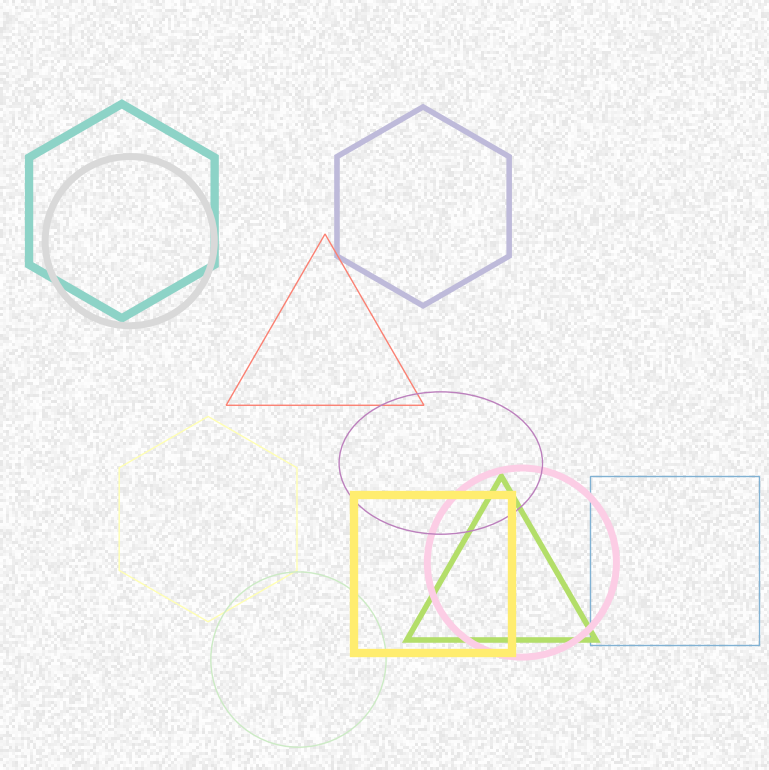[{"shape": "hexagon", "thickness": 3, "radius": 0.7, "center": [0.158, 0.726]}, {"shape": "hexagon", "thickness": 0.5, "radius": 0.67, "center": [0.27, 0.326]}, {"shape": "hexagon", "thickness": 2, "radius": 0.65, "center": [0.549, 0.732]}, {"shape": "triangle", "thickness": 0.5, "radius": 0.74, "center": [0.422, 0.548]}, {"shape": "square", "thickness": 0.5, "radius": 0.55, "center": [0.876, 0.272]}, {"shape": "triangle", "thickness": 2, "radius": 0.71, "center": [0.651, 0.24]}, {"shape": "circle", "thickness": 2.5, "radius": 0.61, "center": [0.678, 0.269]}, {"shape": "circle", "thickness": 2.5, "radius": 0.55, "center": [0.168, 0.687]}, {"shape": "oval", "thickness": 0.5, "radius": 0.66, "center": [0.572, 0.399]}, {"shape": "circle", "thickness": 0.5, "radius": 0.57, "center": [0.388, 0.143]}, {"shape": "square", "thickness": 3, "radius": 0.51, "center": [0.562, 0.254]}]